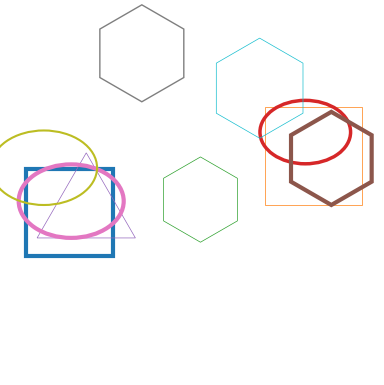[{"shape": "square", "thickness": 3, "radius": 0.56, "center": [0.181, 0.448]}, {"shape": "square", "thickness": 0.5, "radius": 0.63, "center": [0.814, 0.595]}, {"shape": "hexagon", "thickness": 0.5, "radius": 0.55, "center": [0.521, 0.482]}, {"shape": "oval", "thickness": 2.5, "radius": 0.59, "center": [0.793, 0.657]}, {"shape": "triangle", "thickness": 0.5, "radius": 0.74, "center": [0.224, 0.456]}, {"shape": "hexagon", "thickness": 3, "radius": 0.6, "center": [0.861, 0.589]}, {"shape": "oval", "thickness": 3, "radius": 0.68, "center": [0.185, 0.478]}, {"shape": "hexagon", "thickness": 1, "radius": 0.63, "center": [0.368, 0.862]}, {"shape": "oval", "thickness": 1.5, "radius": 0.69, "center": [0.114, 0.564]}, {"shape": "hexagon", "thickness": 0.5, "radius": 0.65, "center": [0.674, 0.771]}]